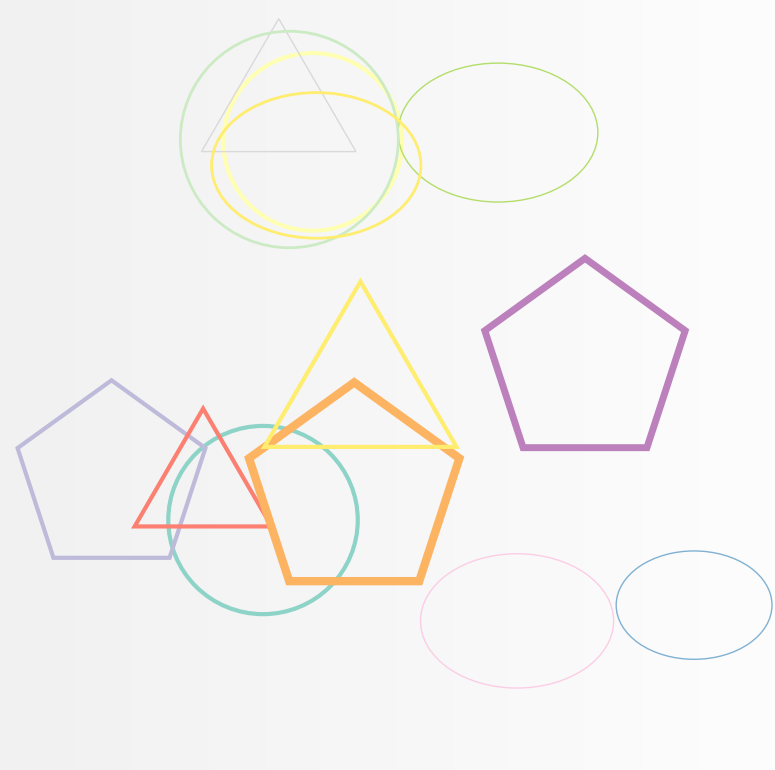[{"shape": "circle", "thickness": 1.5, "radius": 0.61, "center": [0.339, 0.325]}, {"shape": "circle", "thickness": 1.5, "radius": 0.58, "center": [0.404, 0.816]}, {"shape": "pentagon", "thickness": 1.5, "radius": 0.64, "center": [0.144, 0.379]}, {"shape": "triangle", "thickness": 1.5, "radius": 0.51, "center": [0.262, 0.367]}, {"shape": "oval", "thickness": 0.5, "radius": 0.5, "center": [0.896, 0.214]}, {"shape": "pentagon", "thickness": 3, "radius": 0.71, "center": [0.457, 0.361]}, {"shape": "oval", "thickness": 0.5, "radius": 0.64, "center": [0.643, 0.828]}, {"shape": "oval", "thickness": 0.5, "radius": 0.62, "center": [0.667, 0.194]}, {"shape": "triangle", "thickness": 0.5, "radius": 0.58, "center": [0.36, 0.861]}, {"shape": "pentagon", "thickness": 2.5, "radius": 0.68, "center": [0.755, 0.529]}, {"shape": "circle", "thickness": 1, "radius": 0.7, "center": [0.373, 0.819]}, {"shape": "oval", "thickness": 1, "radius": 0.68, "center": [0.408, 0.785]}, {"shape": "triangle", "thickness": 1.5, "radius": 0.72, "center": [0.465, 0.491]}]